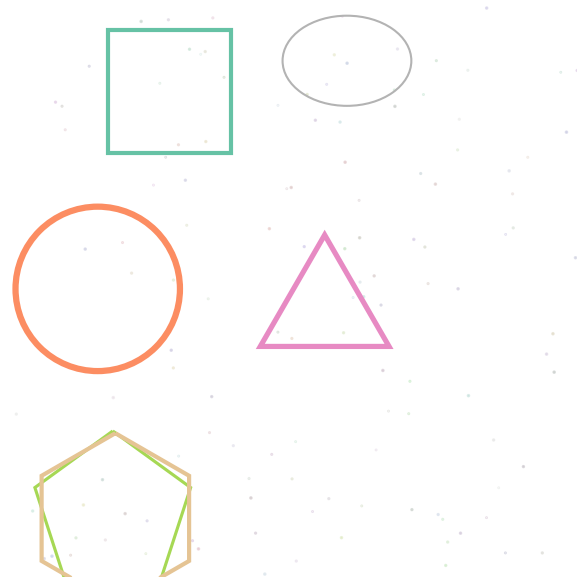[{"shape": "square", "thickness": 2, "radius": 0.53, "center": [0.294, 0.841]}, {"shape": "circle", "thickness": 3, "radius": 0.71, "center": [0.169, 0.499]}, {"shape": "triangle", "thickness": 2.5, "radius": 0.64, "center": [0.562, 0.464]}, {"shape": "pentagon", "thickness": 1.5, "radius": 0.71, "center": [0.195, 0.111]}, {"shape": "hexagon", "thickness": 2, "radius": 0.74, "center": [0.2, 0.102]}, {"shape": "oval", "thickness": 1, "radius": 0.56, "center": [0.601, 0.894]}]